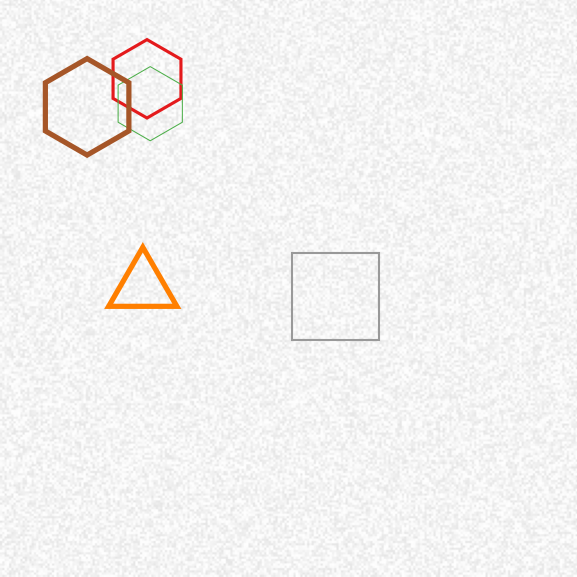[{"shape": "hexagon", "thickness": 1.5, "radius": 0.34, "center": [0.255, 0.863]}, {"shape": "hexagon", "thickness": 0.5, "radius": 0.32, "center": [0.26, 0.82]}, {"shape": "triangle", "thickness": 2.5, "radius": 0.34, "center": [0.247, 0.503]}, {"shape": "hexagon", "thickness": 2.5, "radius": 0.42, "center": [0.151, 0.814]}, {"shape": "square", "thickness": 1, "radius": 0.38, "center": [0.581, 0.486]}]